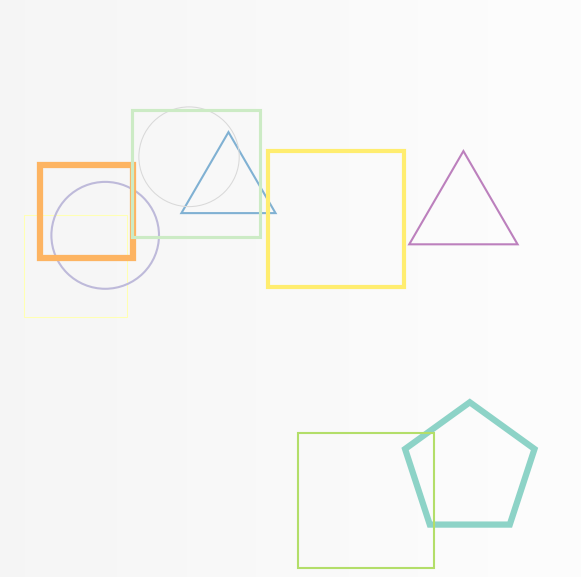[{"shape": "pentagon", "thickness": 3, "radius": 0.59, "center": [0.808, 0.185]}, {"shape": "square", "thickness": 0.5, "radius": 0.44, "center": [0.13, 0.539]}, {"shape": "circle", "thickness": 1, "radius": 0.46, "center": [0.181, 0.592]}, {"shape": "triangle", "thickness": 1, "radius": 0.47, "center": [0.393, 0.677]}, {"shape": "square", "thickness": 3, "radius": 0.4, "center": [0.149, 0.633]}, {"shape": "square", "thickness": 1, "radius": 0.59, "center": [0.629, 0.132]}, {"shape": "circle", "thickness": 0.5, "radius": 0.43, "center": [0.325, 0.728]}, {"shape": "triangle", "thickness": 1, "radius": 0.54, "center": [0.797, 0.63]}, {"shape": "square", "thickness": 1.5, "radius": 0.55, "center": [0.337, 0.699]}, {"shape": "square", "thickness": 2, "radius": 0.59, "center": [0.578, 0.62]}]